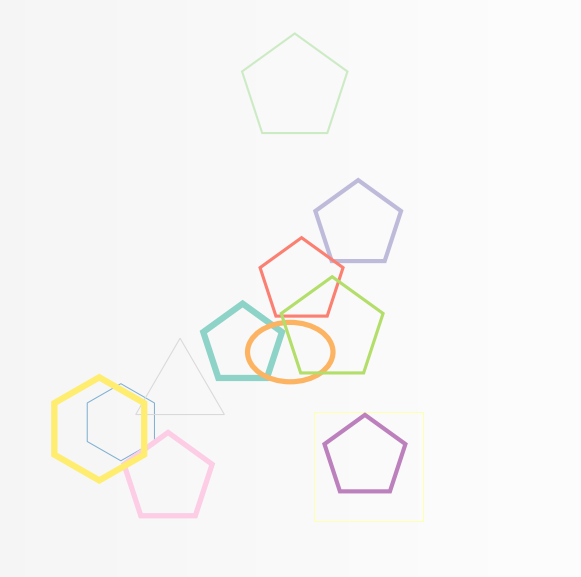[{"shape": "pentagon", "thickness": 3, "radius": 0.36, "center": [0.417, 0.402]}, {"shape": "square", "thickness": 0.5, "radius": 0.47, "center": [0.634, 0.192]}, {"shape": "pentagon", "thickness": 2, "radius": 0.39, "center": [0.616, 0.61]}, {"shape": "pentagon", "thickness": 1.5, "radius": 0.38, "center": [0.519, 0.512]}, {"shape": "hexagon", "thickness": 0.5, "radius": 0.33, "center": [0.208, 0.268]}, {"shape": "oval", "thickness": 2.5, "radius": 0.37, "center": [0.499, 0.389]}, {"shape": "pentagon", "thickness": 1.5, "radius": 0.46, "center": [0.571, 0.428]}, {"shape": "pentagon", "thickness": 2.5, "radius": 0.4, "center": [0.289, 0.171]}, {"shape": "triangle", "thickness": 0.5, "radius": 0.44, "center": [0.31, 0.325]}, {"shape": "pentagon", "thickness": 2, "radius": 0.37, "center": [0.628, 0.208]}, {"shape": "pentagon", "thickness": 1, "radius": 0.48, "center": [0.507, 0.846]}, {"shape": "hexagon", "thickness": 3, "radius": 0.45, "center": [0.171, 0.257]}]